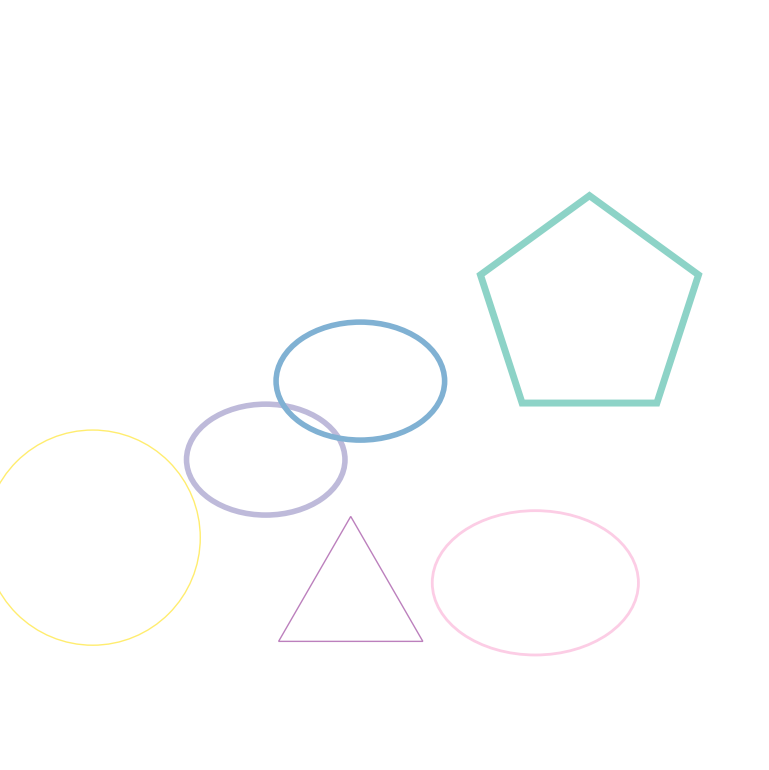[{"shape": "pentagon", "thickness": 2.5, "radius": 0.74, "center": [0.766, 0.597]}, {"shape": "oval", "thickness": 2, "radius": 0.51, "center": [0.345, 0.403]}, {"shape": "oval", "thickness": 2, "radius": 0.55, "center": [0.468, 0.505]}, {"shape": "oval", "thickness": 1, "radius": 0.67, "center": [0.695, 0.243]}, {"shape": "triangle", "thickness": 0.5, "radius": 0.54, "center": [0.455, 0.221]}, {"shape": "circle", "thickness": 0.5, "radius": 0.7, "center": [0.12, 0.302]}]